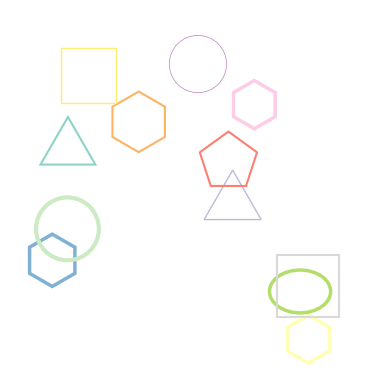[{"shape": "triangle", "thickness": 1.5, "radius": 0.41, "center": [0.176, 0.614]}, {"shape": "hexagon", "thickness": 2.5, "radius": 0.31, "center": [0.801, 0.119]}, {"shape": "triangle", "thickness": 1, "radius": 0.43, "center": [0.604, 0.472]}, {"shape": "pentagon", "thickness": 1.5, "radius": 0.39, "center": [0.593, 0.58]}, {"shape": "hexagon", "thickness": 2.5, "radius": 0.34, "center": [0.136, 0.324]}, {"shape": "hexagon", "thickness": 1.5, "radius": 0.39, "center": [0.36, 0.684]}, {"shape": "oval", "thickness": 2.5, "radius": 0.4, "center": [0.779, 0.243]}, {"shape": "hexagon", "thickness": 2.5, "radius": 0.31, "center": [0.661, 0.728]}, {"shape": "square", "thickness": 1.5, "radius": 0.4, "center": [0.801, 0.258]}, {"shape": "circle", "thickness": 0.5, "radius": 0.37, "center": [0.514, 0.834]}, {"shape": "circle", "thickness": 3, "radius": 0.41, "center": [0.175, 0.406]}, {"shape": "square", "thickness": 1, "radius": 0.36, "center": [0.229, 0.803]}]